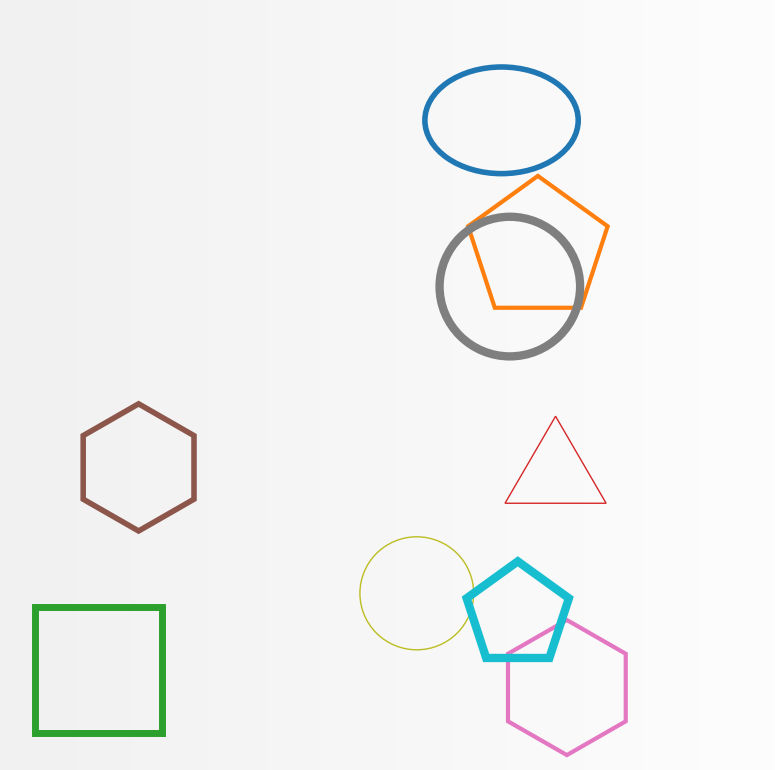[{"shape": "oval", "thickness": 2, "radius": 0.49, "center": [0.647, 0.844]}, {"shape": "pentagon", "thickness": 1.5, "radius": 0.47, "center": [0.694, 0.677]}, {"shape": "square", "thickness": 2.5, "radius": 0.41, "center": [0.127, 0.13]}, {"shape": "triangle", "thickness": 0.5, "radius": 0.38, "center": [0.717, 0.384]}, {"shape": "hexagon", "thickness": 2, "radius": 0.41, "center": [0.179, 0.393]}, {"shape": "hexagon", "thickness": 1.5, "radius": 0.44, "center": [0.731, 0.107]}, {"shape": "circle", "thickness": 3, "radius": 0.45, "center": [0.658, 0.628]}, {"shape": "circle", "thickness": 0.5, "radius": 0.37, "center": [0.538, 0.229]}, {"shape": "pentagon", "thickness": 3, "radius": 0.35, "center": [0.668, 0.202]}]